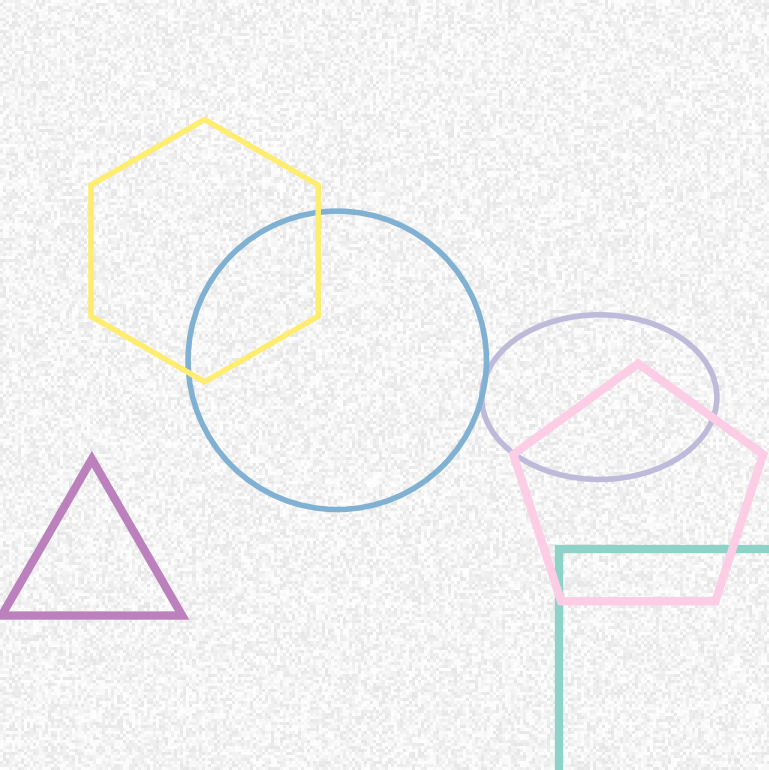[{"shape": "square", "thickness": 3, "radius": 0.86, "center": [0.898, 0.114]}, {"shape": "oval", "thickness": 2, "radius": 0.76, "center": [0.778, 0.484]}, {"shape": "circle", "thickness": 2, "radius": 0.97, "center": [0.438, 0.532]}, {"shape": "pentagon", "thickness": 3, "radius": 0.85, "center": [0.829, 0.357]}, {"shape": "triangle", "thickness": 3, "radius": 0.68, "center": [0.119, 0.268]}, {"shape": "hexagon", "thickness": 2, "radius": 0.85, "center": [0.266, 0.674]}]